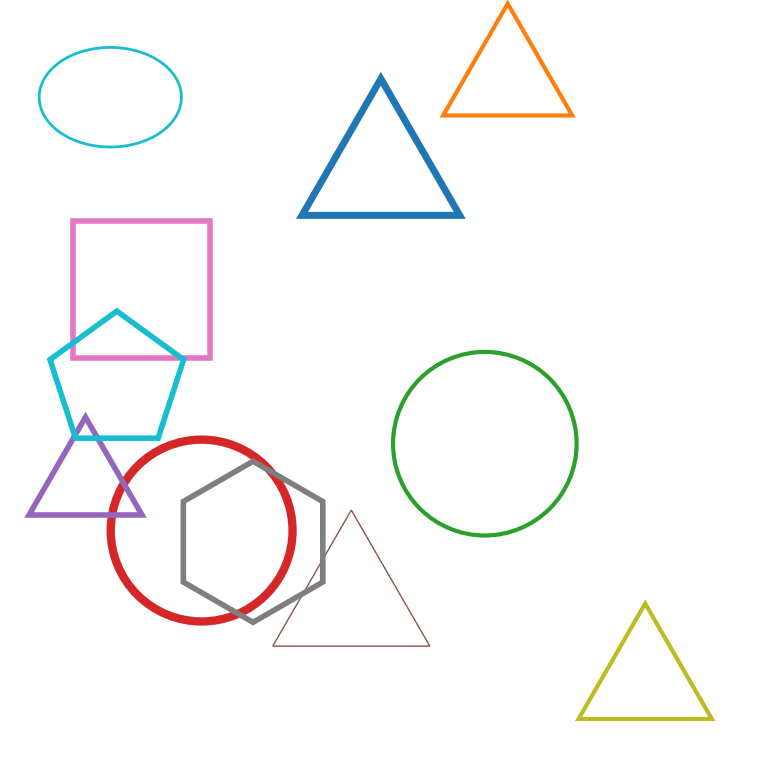[{"shape": "triangle", "thickness": 2.5, "radius": 0.59, "center": [0.495, 0.779]}, {"shape": "triangle", "thickness": 1.5, "radius": 0.48, "center": [0.659, 0.898]}, {"shape": "circle", "thickness": 1.5, "radius": 0.6, "center": [0.63, 0.424]}, {"shape": "circle", "thickness": 3, "radius": 0.59, "center": [0.262, 0.311]}, {"shape": "triangle", "thickness": 2, "radius": 0.42, "center": [0.111, 0.374]}, {"shape": "triangle", "thickness": 0.5, "radius": 0.59, "center": [0.456, 0.22]}, {"shape": "square", "thickness": 2, "radius": 0.45, "center": [0.183, 0.624]}, {"shape": "hexagon", "thickness": 2, "radius": 0.52, "center": [0.329, 0.296]}, {"shape": "triangle", "thickness": 1.5, "radius": 0.5, "center": [0.838, 0.116]}, {"shape": "oval", "thickness": 1, "radius": 0.46, "center": [0.143, 0.874]}, {"shape": "pentagon", "thickness": 2, "radius": 0.46, "center": [0.152, 0.505]}]